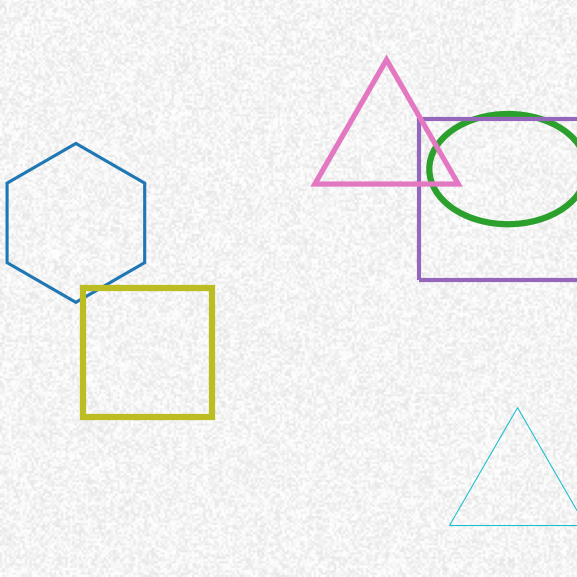[{"shape": "hexagon", "thickness": 1.5, "radius": 0.69, "center": [0.131, 0.613]}, {"shape": "oval", "thickness": 3, "radius": 0.68, "center": [0.88, 0.706]}, {"shape": "square", "thickness": 2, "radius": 0.7, "center": [0.865, 0.654]}, {"shape": "triangle", "thickness": 2.5, "radius": 0.72, "center": [0.669, 0.752]}, {"shape": "square", "thickness": 3, "radius": 0.56, "center": [0.256, 0.388]}, {"shape": "triangle", "thickness": 0.5, "radius": 0.68, "center": [0.896, 0.157]}]